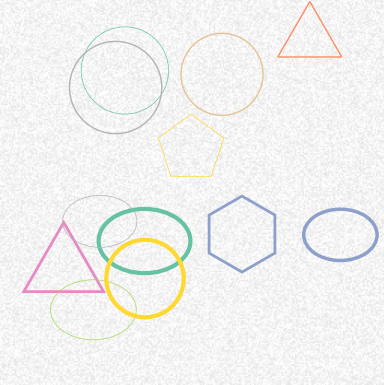[{"shape": "circle", "thickness": 0.5, "radius": 0.57, "center": [0.324, 0.817]}, {"shape": "oval", "thickness": 3, "radius": 0.6, "center": [0.375, 0.374]}, {"shape": "triangle", "thickness": 1, "radius": 0.48, "center": [0.805, 0.9]}, {"shape": "oval", "thickness": 2.5, "radius": 0.48, "center": [0.884, 0.39]}, {"shape": "hexagon", "thickness": 2, "radius": 0.49, "center": [0.629, 0.392]}, {"shape": "triangle", "thickness": 2, "radius": 0.6, "center": [0.165, 0.302]}, {"shape": "oval", "thickness": 0.5, "radius": 0.56, "center": [0.242, 0.195]}, {"shape": "circle", "thickness": 3, "radius": 0.5, "center": [0.377, 0.277]}, {"shape": "pentagon", "thickness": 0.5, "radius": 0.45, "center": [0.496, 0.614]}, {"shape": "circle", "thickness": 1, "radius": 0.53, "center": [0.577, 0.807]}, {"shape": "circle", "thickness": 1, "radius": 0.6, "center": [0.3, 0.773]}, {"shape": "oval", "thickness": 0.5, "radius": 0.48, "center": [0.259, 0.425]}]